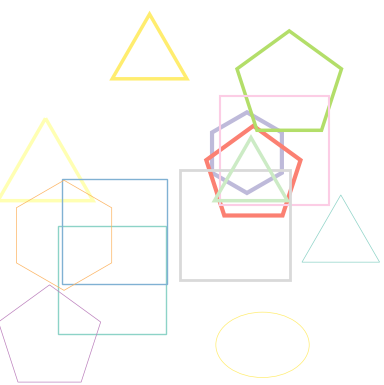[{"shape": "square", "thickness": 1, "radius": 0.7, "center": [0.29, 0.273]}, {"shape": "triangle", "thickness": 0.5, "radius": 0.58, "center": [0.885, 0.377]}, {"shape": "triangle", "thickness": 2.5, "radius": 0.71, "center": [0.118, 0.55]}, {"shape": "hexagon", "thickness": 3, "radius": 0.52, "center": [0.641, 0.604]}, {"shape": "pentagon", "thickness": 3, "radius": 0.64, "center": [0.658, 0.544]}, {"shape": "square", "thickness": 1, "radius": 0.68, "center": [0.298, 0.398]}, {"shape": "hexagon", "thickness": 0.5, "radius": 0.72, "center": [0.166, 0.389]}, {"shape": "pentagon", "thickness": 2.5, "radius": 0.71, "center": [0.751, 0.777]}, {"shape": "square", "thickness": 1.5, "radius": 0.71, "center": [0.714, 0.61]}, {"shape": "square", "thickness": 2, "radius": 0.71, "center": [0.61, 0.417]}, {"shape": "pentagon", "thickness": 0.5, "radius": 0.7, "center": [0.129, 0.12]}, {"shape": "triangle", "thickness": 2.5, "radius": 0.55, "center": [0.652, 0.533]}, {"shape": "oval", "thickness": 0.5, "radius": 0.61, "center": [0.682, 0.104]}, {"shape": "triangle", "thickness": 2.5, "radius": 0.56, "center": [0.388, 0.851]}]